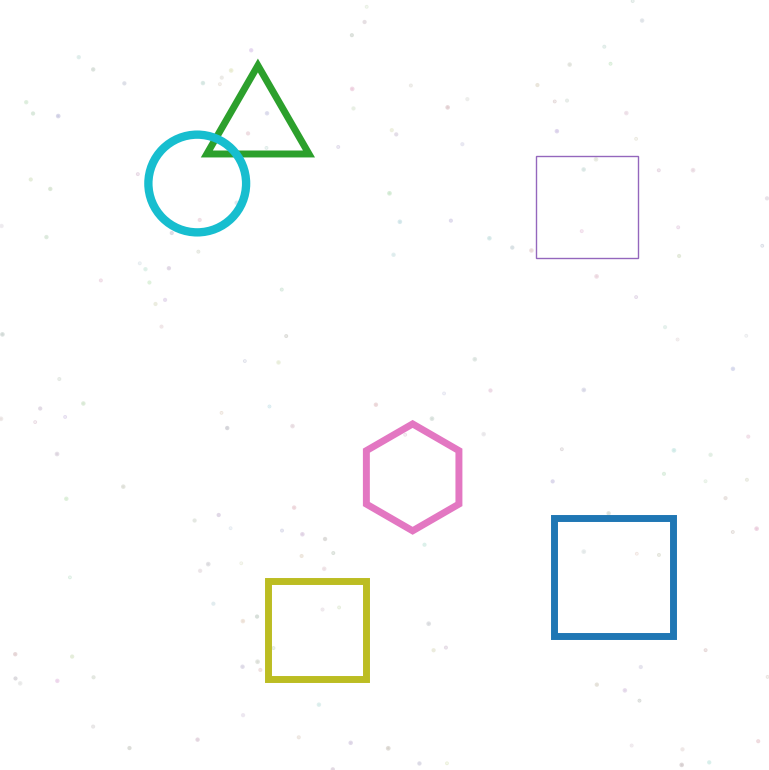[{"shape": "square", "thickness": 2.5, "radius": 0.38, "center": [0.796, 0.251]}, {"shape": "triangle", "thickness": 2.5, "radius": 0.38, "center": [0.335, 0.838]}, {"shape": "square", "thickness": 0.5, "radius": 0.33, "center": [0.762, 0.731]}, {"shape": "hexagon", "thickness": 2.5, "radius": 0.35, "center": [0.536, 0.38]}, {"shape": "square", "thickness": 2.5, "radius": 0.32, "center": [0.412, 0.182]}, {"shape": "circle", "thickness": 3, "radius": 0.32, "center": [0.256, 0.762]}]